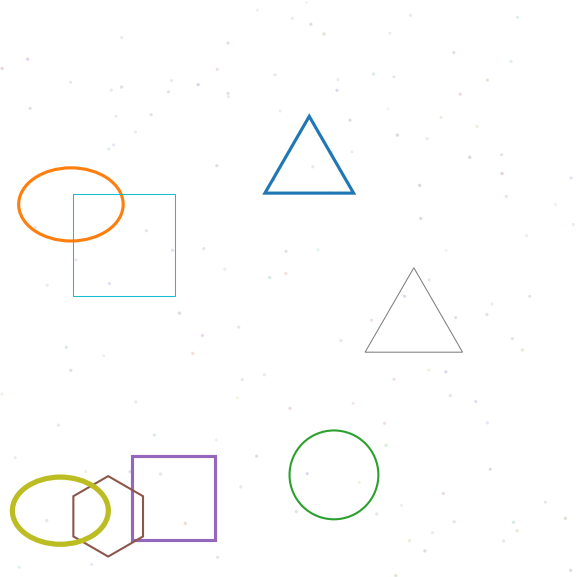[{"shape": "triangle", "thickness": 1.5, "radius": 0.44, "center": [0.535, 0.709]}, {"shape": "oval", "thickness": 1.5, "radius": 0.45, "center": [0.123, 0.645]}, {"shape": "circle", "thickness": 1, "radius": 0.38, "center": [0.578, 0.177]}, {"shape": "square", "thickness": 1.5, "radius": 0.36, "center": [0.3, 0.137]}, {"shape": "hexagon", "thickness": 1, "radius": 0.35, "center": [0.187, 0.105]}, {"shape": "triangle", "thickness": 0.5, "radius": 0.49, "center": [0.717, 0.438]}, {"shape": "oval", "thickness": 2.5, "radius": 0.42, "center": [0.105, 0.115]}, {"shape": "square", "thickness": 0.5, "radius": 0.44, "center": [0.215, 0.574]}]